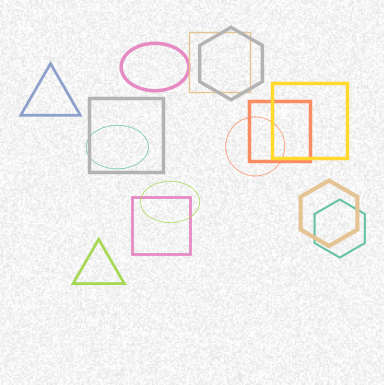[{"shape": "oval", "thickness": 0.5, "radius": 0.4, "center": [0.305, 0.618]}, {"shape": "hexagon", "thickness": 1.5, "radius": 0.38, "center": [0.882, 0.406]}, {"shape": "circle", "thickness": 0.5, "radius": 0.38, "center": [0.663, 0.62]}, {"shape": "square", "thickness": 2.5, "radius": 0.39, "center": [0.725, 0.66]}, {"shape": "triangle", "thickness": 2, "radius": 0.45, "center": [0.131, 0.745]}, {"shape": "oval", "thickness": 2.5, "radius": 0.44, "center": [0.403, 0.826]}, {"shape": "square", "thickness": 2, "radius": 0.37, "center": [0.418, 0.414]}, {"shape": "triangle", "thickness": 2, "radius": 0.38, "center": [0.256, 0.302]}, {"shape": "oval", "thickness": 0.5, "radius": 0.38, "center": [0.442, 0.476]}, {"shape": "square", "thickness": 2.5, "radius": 0.48, "center": [0.804, 0.687]}, {"shape": "square", "thickness": 1, "radius": 0.39, "center": [0.57, 0.839]}, {"shape": "hexagon", "thickness": 3, "radius": 0.43, "center": [0.855, 0.446]}, {"shape": "hexagon", "thickness": 2.5, "radius": 0.47, "center": [0.6, 0.835]}, {"shape": "square", "thickness": 2.5, "radius": 0.48, "center": [0.327, 0.649]}]